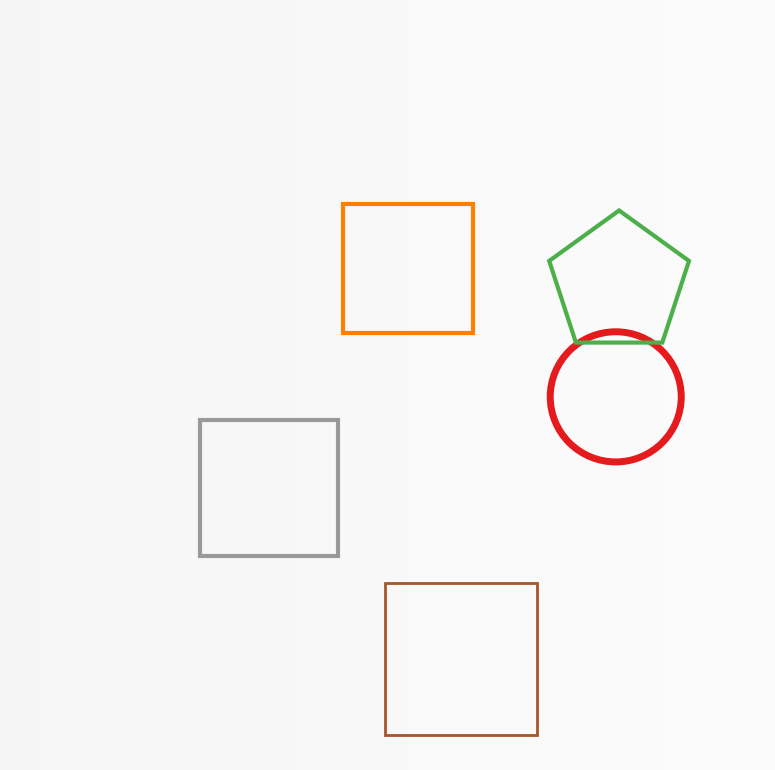[{"shape": "circle", "thickness": 2.5, "radius": 0.42, "center": [0.794, 0.485]}, {"shape": "pentagon", "thickness": 1.5, "radius": 0.47, "center": [0.799, 0.632]}, {"shape": "square", "thickness": 1.5, "radius": 0.42, "center": [0.527, 0.651]}, {"shape": "square", "thickness": 1, "radius": 0.49, "center": [0.595, 0.144]}, {"shape": "square", "thickness": 1.5, "radius": 0.44, "center": [0.347, 0.366]}]